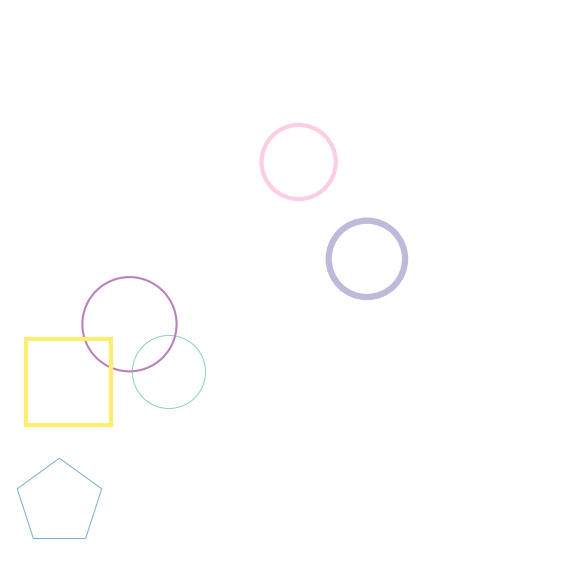[{"shape": "circle", "thickness": 0.5, "radius": 0.32, "center": [0.293, 0.355]}, {"shape": "circle", "thickness": 3, "radius": 0.33, "center": [0.635, 0.551]}, {"shape": "pentagon", "thickness": 0.5, "radius": 0.38, "center": [0.103, 0.129]}, {"shape": "circle", "thickness": 2, "radius": 0.32, "center": [0.517, 0.719]}, {"shape": "circle", "thickness": 1, "radius": 0.41, "center": [0.224, 0.438]}, {"shape": "square", "thickness": 2, "radius": 0.37, "center": [0.119, 0.338]}]